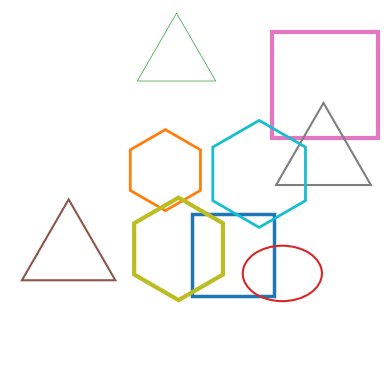[{"shape": "square", "thickness": 2.5, "radius": 0.53, "center": [0.605, 0.338]}, {"shape": "hexagon", "thickness": 2, "radius": 0.53, "center": [0.429, 0.558]}, {"shape": "triangle", "thickness": 0.5, "radius": 0.59, "center": [0.459, 0.848]}, {"shape": "oval", "thickness": 1.5, "radius": 0.51, "center": [0.733, 0.29]}, {"shape": "triangle", "thickness": 1.5, "radius": 0.7, "center": [0.178, 0.342]}, {"shape": "square", "thickness": 3, "radius": 0.69, "center": [0.844, 0.779]}, {"shape": "triangle", "thickness": 1.5, "radius": 0.71, "center": [0.84, 0.59]}, {"shape": "hexagon", "thickness": 3, "radius": 0.67, "center": [0.464, 0.354]}, {"shape": "hexagon", "thickness": 2, "radius": 0.69, "center": [0.673, 0.548]}]